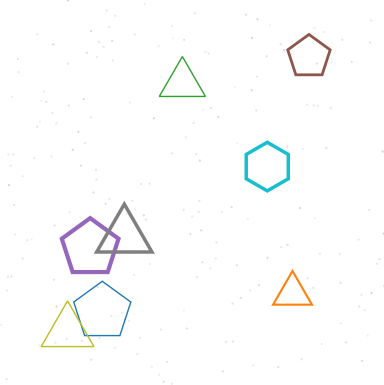[{"shape": "pentagon", "thickness": 1, "radius": 0.39, "center": [0.266, 0.191]}, {"shape": "triangle", "thickness": 1.5, "radius": 0.29, "center": [0.76, 0.238]}, {"shape": "triangle", "thickness": 1, "radius": 0.35, "center": [0.474, 0.784]}, {"shape": "pentagon", "thickness": 3, "radius": 0.39, "center": [0.234, 0.356]}, {"shape": "pentagon", "thickness": 2, "radius": 0.29, "center": [0.802, 0.853]}, {"shape": "triangle", "thickness": 2.5, "radius": 0.41, "center": [0.323, 0.387]}, {"shape": "triangle", "thickness": 1, "radius": 0.4, "center": [0.175, 0.139]}, {"shape": "hexagon", "thickness": 2.5, "radius": 0.32, "center": [0.694, 0.567]}]